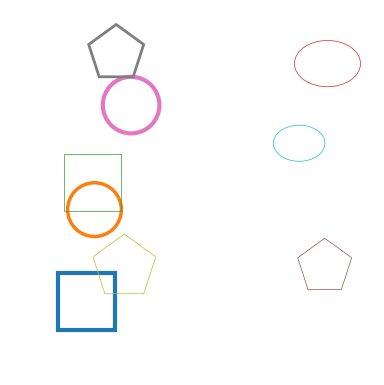[{"shape": "square", "thickness": 3, "radius": 0.37, "center": [0.225, 0.216]}, {"shape": "circle", "thickness": 2.5, "radius": 0.35, "center": [0.245, 0.455]}, {"shape": "square", "thickness": 0.5, "radius": 0.37, "center": [0.24, 0.527]}, {"shape": "oval", "thickness": 0.5, "radius": 0.43, "center": [0.851, 0.835]}, {"shape": "pentagon", "thickness": 0.5, "radius": 0.37, "center": [0.843, 0.308]}, {"shape": "circle", "thickness": 3, "radius": 0.37, "center": [0.341, 0.727]}, {"shape": "pentagon", "thickness": 2, "radius": 0.38, "center": [0.302, 0.861]}, {"shape": "pentagon", "thickness": 0.5, "radius": 0.43, "center": [0.323, 0.306]}, {"shape": "oval", "thickness": 0.5, "radius": 0.33, "center": [0.777, 0.628]}]